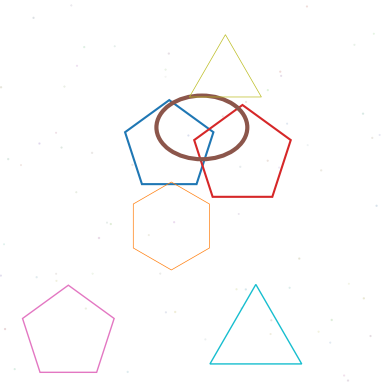[{"shape": "pentagon", "thickness": 1.5, "radius": 0.6, "center": [0.44, 0.619]}, {"shape": "hexagon", "thickness": 0.5, "radius": 0.57, "center": [0.445, 0.413]}, {"shape": "pentagon", "thickness": 1.5, "radius": 0.66, "center": [0.63, 0.595]}, {"shape": "oval", "thickness": 3, "radius": 0.59, "center": [0.524, 0.669]}, {"shape": "pentagon", "thickness": 1, "radius": 0.63, "center": [0.178, 0.134]}, {"shape": "triangle", "thickness": 0.5, "radius": 0.54, "center": [0.585, 0.802]}, {"shape": "triangle", "thickness": 1, "radius": 0.69, "center": [0.665, 0.124]}]